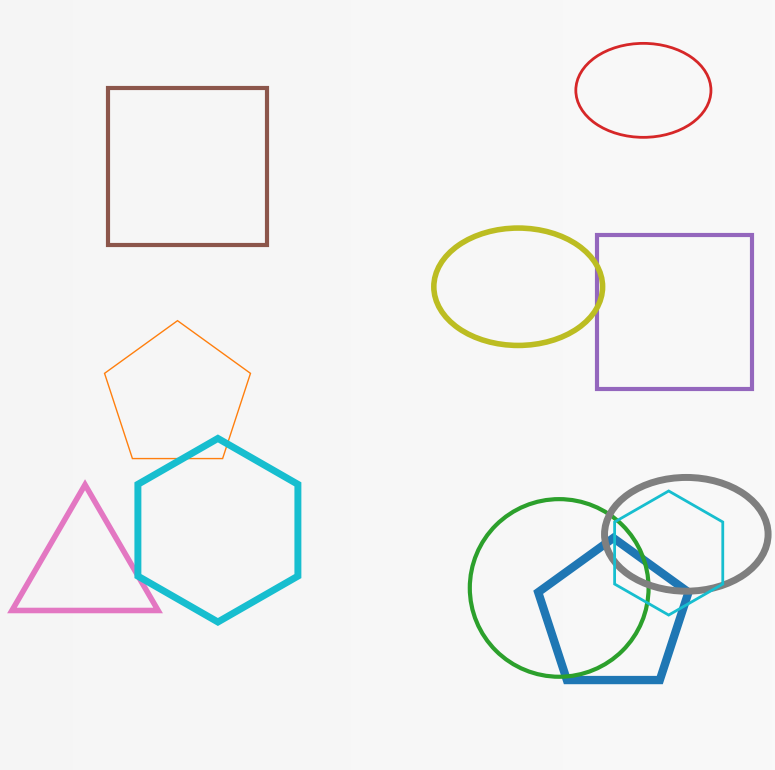[{"shape": "pentagon", "thickness": 3, "radius": 0.51, "center": [0.791, 0.199]}, {"shape": "pentagon", "thickness": 0.5, "radius": 0.49, "center": [0.229, 0.485]}, {"shape": "circle", "thickness": 1.5, "radius": 0.58, "center": [0.722, 0.236]}, {"shape": "oval", "thickness": 1, "radius": 0.44, "center": [0.83, 0.883]}, {"shape": "square", "thickness": 1.5, "radius": 0.5, "center": [0.87, 0.594]}, {"shape": "square", "thickness": 1.5, "radius": 0.51, "center": [0.242, 0.783]}, {"shape": "triangle", "thickness": 2, "radius": 0.54, "center": [0.11, 0.262]}, {"shape": "oval", "thickness": 2.5, "radius": 0.53, "center": [0.886, 0.306]}, {"shape": "oval", "thickness": 2, "radius": 0.54, "center": [0.669, 0.628]}, {"shape": "hexagon", "thickness": 2.5, "radius": 0.6, "center": [0.281, 0.311]}, {"shape": "hexagon", "thickness": 1, "radius": 0.4, "center": [0.863, 0.282]}]